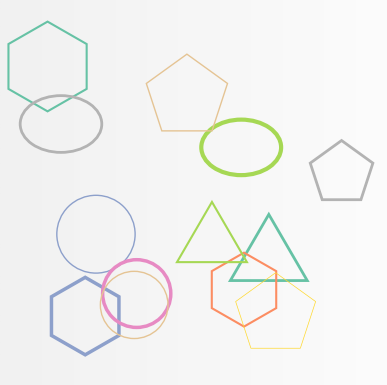[{"shape": "hexagon", "thickness": 1.5, "radius": 0.58, "center": [0.123, 0.827]}, {"shape": "triangle", "thickness": 2, "radius": 0.57, "center": [0.694, 0.329]}, {"shape": "hexagon", "thickness": 1.5, "radius": 0.48, "center": [0.63, 0.248]}, {"shape": "circle", "thickness": 1, "radius": 0.51, "center": [0.248, 0.392]}, {"shape": "hexagon", "thickness": 2.5, "radius": 0.5, "center": [0.22, 0.179]}, {"shape": "circle", "thickness": 2.5, "radius": 0.44, "center": [0.353, 0.237]}, {"shape": "oval", "thickness": 3, "radius": 0.52, "center": [0.622, 0.617]}, {"shape": "triangle", "thickness": 1.5, "radius": 0.52, "center": [0.547, 0.371]}, {"shape": "pentagon", "thickness": 0.5, "radius": 0.54, "center": [0.711, 0.183]}, {"shape": "circle", "thickness": 1, "radius": 0.44, "center": [0.346, 0.208]}, {"shape": "pentagon", "thickness": 1, "radius": 0.55, "center": [0.482, 0.749]}, {"shape": "pentagon", "thickness": 2, "radius": 0.42, "center": [0.881, 0.55]}, {"shape": "oval", "thickness": 2, "radius": 0.53, "center": [0.157, 0.678]}]